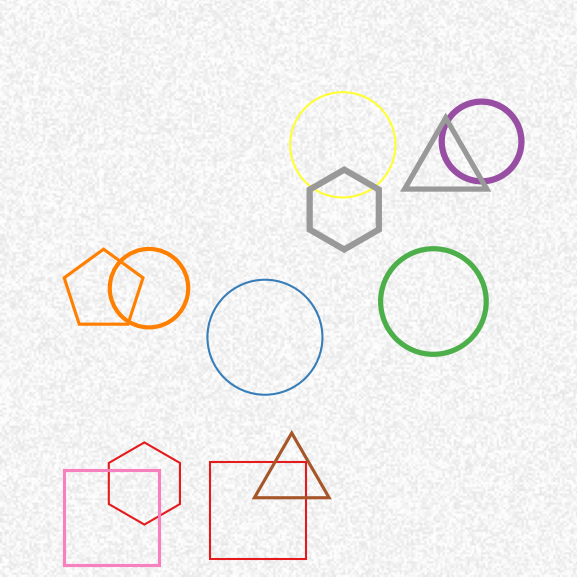[{"shape": "square", "thickness": 1, "radius": 0.42, "center": [0.446, 0.115]}, {"shape": "hexagon", "thickness": 1, "radius": 0.36, "center": [0.25, 0.162]}, {"shape": "circle", "thickness": 1, "radius": 0.5, "center": [0.459, 0.415]}, {"shape": "circle", "thickness": 2.5, "radius": 0.46, "center": [0.751, 0.477]}, {"shape": "circle", "thickness": 3, "radius": 0.34, "center": [0.834, 0.754]}, {"shape": "circle", "thickness": 2, "radius": 0.34, "center": [0.258, 0.5]}, {"shape": "pentagon", "thickness": 1.5, "radius": 0.36, "center": [0.179, 0.496]}, {"shape": "circle", "thickness": 1, "radius": 0.46, "center": [0.594, 0.748]}, {"shape": "triangle", "thickness": 1.5, "radius": 0.37, "center": [0.505, 0.175]}, {"shape": "square", "thickness": 1.5, "radius": 0.41, "center": [0.193, 0.103]}, {"shape": "triangle", "thickness": 2.5, "radius": 0.41, "center": [0.772, 0.713]}, {"shape": "hexagon", "thickness": 3, "radius": 0.35, "center": [0.596, 0.636]}]